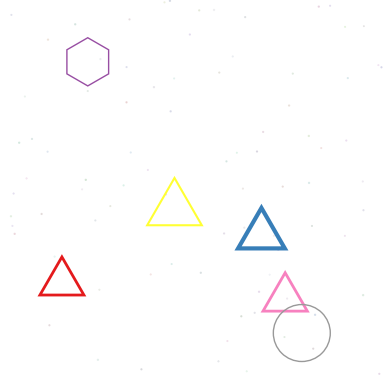[{"shape": "triangle", "thickness": 2, "radius": 0.33, "center": [0.161, 0.267]}, {"shape": "triangle", "thickness": 3, "radius": 0.35, "center": [0.679, 0.39]}, {"shape": "hexagon", "thickness": 1, "radius": 0.31, "center": [0.228, 0.839]}, {"shape": "triangle", "thickness": 1.5, "radius": 0.41, "center": [0.453, 0.456]}, {"shape": "triangle", "thickness": 2, "radius": 0.33, "center": [0.741, 0.225]}, {"shape": "circle", "thickness": 1, "radius": 0.37, "center": [0.784, 0.135]}]